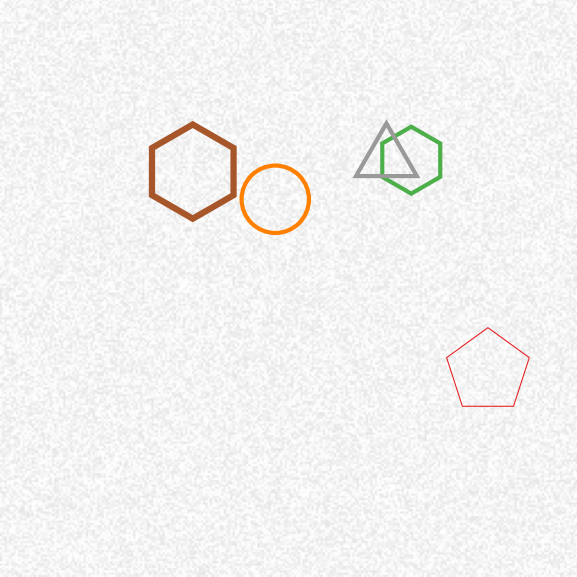[{"shape": "pentagon", "thickness": 0.5, "radius": 0.38, "center": [0.845, 0.357]}, {"shape": "hexagon", "thickness": 2, "radius": 0.29, "center": [0.712, 0.722]}, {"shape": "circle", "thickness": 2, "radius": 0.29, "center": [0.477, 0.654]}, {"shape": "hexagon", "thickness": 3, "radius": 0.41, "center": [0.334, 0.702]}, {"shape": "triangle", "thickness": 2, "radius": 0.3, "center": [0.669, 0.725]}]